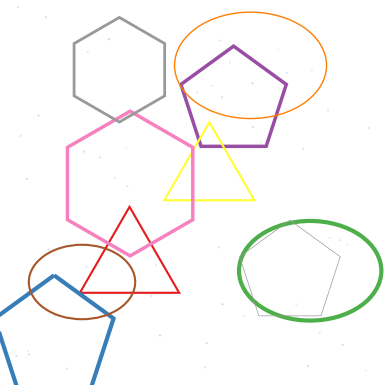[{"shape": "triangle", "thickness": 1.5, "radius": 0.74, "center": [0.336, 0.314]}, {"shape": "pentagon", "thickness": 3, "radius": 0.81, "center": [0.141, 0.123]}, {"shape": "oval", "thickness": 3, "radius": 0.92, "center": [0.806, 0.297]}, {"shape": "pentagon", "thickness": 2.5, "radius": 0.72, "center": [0.607, 0.736]}, {"shape": "oval", "thickness": 1, "radius": 0.99, "center": [0.651, 0.83]}, {"shape": "triangle", "thickness": 1.5, "radius": 0.68, "center": [0.544, 0.547]}, {"shape": "oval", "thickness": 1.5, "radius": 0.69, "center": [0.213, 0.268]}, {"shape": "hexagon", "thickness": 2.5, "radius": 0.94, "center": [0.338, 0.523]}, {"shape": "pentagon", "thickness": 0.5, "radius": 0.69, "center": [0.753, 0.291]}, {"shape": "hexagon", "thickness": 2, "radius": 0.68, "center": [0.31, 0.819]}]